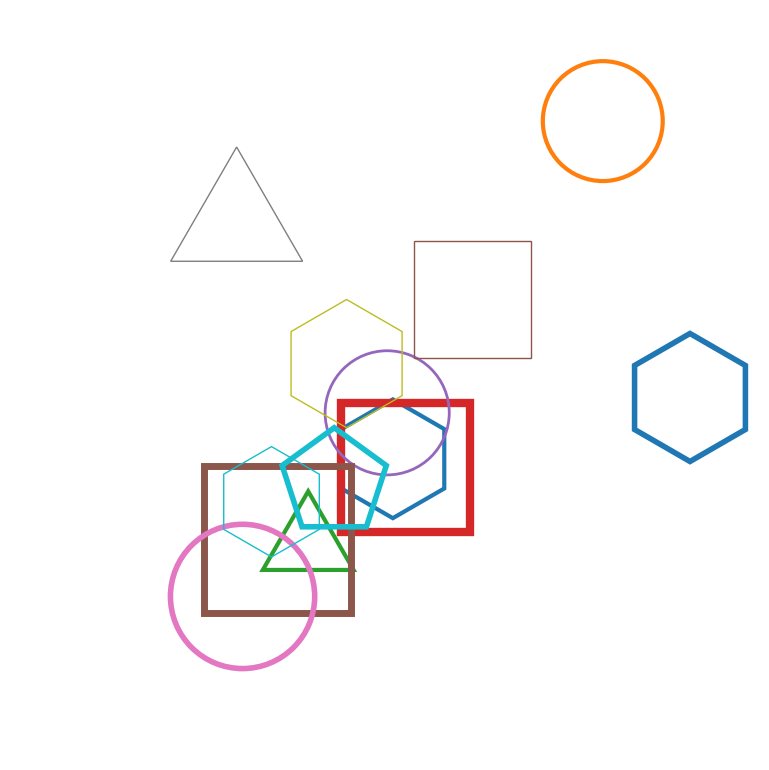[{"shape": "hexagon", "thickness": 1.5, "radius": 0.39, "center": [0.51, 0.404]}, {"shape": "hexagon", "thickness": 2, "radius": 0.42, "center": [0.896, 0.484]}, {"shape": "circle", "thickness": 1.5, "radius": 0.39, "center": [0.783, 0.843]}, {"shape": "triangle", "thickness": 1.5, "radius": 0.34, "center": [0.4, 0.294]}, {"shape": "square", "thickness": 3, "radius": 0.42, "center": [0.527, 0.393]}, {"shape": "circle", "thickness": 1, "radius": 0.4, "center": [0.503, 0.464]}, {"shape": "square", "thickness": 0.5, "radius": 0.38, "center": [0.614, 0.612]}, {"shape": "square", "thickness": 2.5, "radius": 0.48, "center": [0.361, 0.299]}, {"shape": "circle", "thickness": 2, "radius": 0.47, "center": [0.315, 0.225]}, {"shape": "triangle", "thickness": 0.5, "radius": 0.49, "center": [0.307, 0.71]}, {"shape": "hexagon", "thickness": 0.5, "radius": 0.42, "center": [0.45, 0.528]}, {"shape": "pentagon", "thickness": 2, "radius": 0.36, "center": [0.434, 0.373]}, {"shape": "hexagon", "thickness": 0.5, "radius": 0.36, "center": [0.353, 0.348]}]